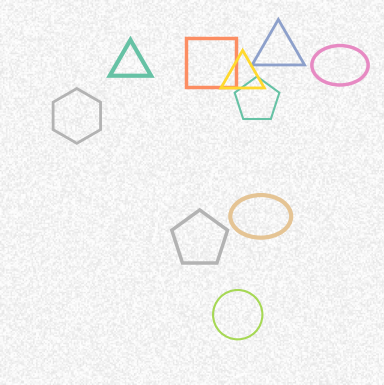[{"shape": "triangle", "thickness": 3, "radius": 0.31, "center": [0.339, 0.834]}, {"shape": "pentagon", "thickness": 1.5, "radius": 0.31, "center": [0.668, 0.74]}, {"shape": "square", "thickness": 2.5, "radius": 0.32, "center": [0.548, 0.838]}, {"shape": "triangle", "thickness": 2, "radius": 0.39, "center": [0.723, 0.871]}, {"shape": "oval", "thickness": 2.5, "radius": 0.37, "center": [0.883, 0.83]}, {"shape": "circle", "thickness": 1.5, "radius": 0.32, "center": [0.617, 0.183]}, {"shape": "triangle", "thickness": 2, "radius": 0.33, "center": [0.63, 0.804]}, {"shape": "oval", "thickness": 3, "radius": 0.4, "center": [0.677, 0.438]}, {"shape": "pentagon", "thickness": 2.5, "radius": 0.38, "center": [0.519, 0.378]}, {"shape": "hexagon", "thickness": 2, "radius": 0.36, "center": [0.2, 0.699]}]